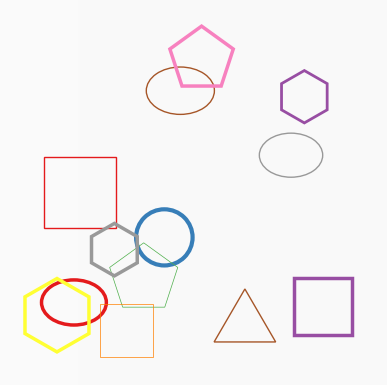[{"shape": "square", "thickness": 1, "radius": 0.46, "center": [0.207, 0.499]}, {"shape": "oval", "thickness": 2.5, "radius": 0.42, "center": [0.191, 0.214]}, {"shape": "circle", "thickness": 3, "radius": 0.36, "center": [0.424, 0.383]}, {"shape": "pentagon", "thickness": 0.5, "radius": 0.46, "center": [0.371, 0.277]}, {"shape": "hexagon", "thickness": 2, "radius": 0.34, "center": [0.785, 0.749]}, {"shape": "square", "thickness": 2.5, "radius": 0.37, "center": [0.833, 0.204]}, {"shape": "square", "thickness": 0.5, "radius": 0.34, "center": [0.327, 0.141]}, {"shape": "hexagon", "thickness": 2.5, "radius": 0.48, "center": [0.147, 0.181]}, {"shape": "oval", "thickness": 1, "radius": 0.44, "center": [0.465, 0.764]}, {"shape": "triangle", "thickness": 1, "radius": 0.46, "center": [0.632, 0.158]}, {"shape": "pentagon", "thickness": 2.5, "radius": 0.43, "center": [0.52, 0.846]}, {"shape": "hexagon", "thickness": 2.5, "radius": 0.34, "center": [0.295, 0.352]}, {"shape": "oval", "thickness": 1, "radius": 0.41, "center": [0.751, 0.597]}]